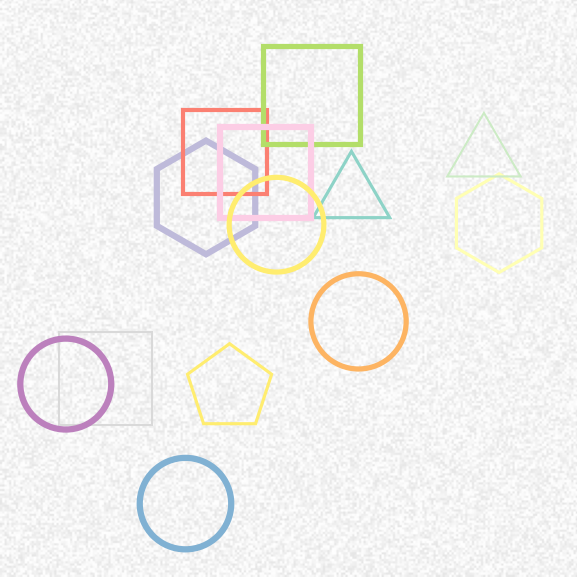[{"shape": "triangle", "thickness": 1.5, "radius": 0.38, "center": [0.609, 0.661]}, {"shape": "hexagon", "thickness": 1.5, "radius": 0.43, "center": [0.864, 0.613]}, {"shape": "hexagon", "thickness": 3, "radius": 0.49, "center": [0.357, 0.657]}, {"shape": "square", "thickness": 2, "radius": 0.37, "center": [0.39, 0.736]}, {"shape": "circle", "thickness": 3, "radius": 0.4, "center": [0.321, 0.127]}, {"shape": "circle", "thickness": 2.5, "radius": 0.41, "center": [0.621, 0.443]}, {"shape": "square", "thickness": 2.5, "radius": 0.42, "center": [0.54, 0.834]}, {"shape": "square", "thickness": 3, "radius": 0.4, "center": [0.46, 0.7]}, {"shape": "square", "thickness": 1, "radius": 0.4, "center": [0.183, 0.343]}, {"shape": "circle", "thickness": 3, "radius": 0.39, "center": [0.114, 0.334]}, {"shape": "triangle", "thickness": 1, "radius": 0.37, "center": [0.838, 0.73]}, {"shape": "pentagon", "thickness": 1.5, "radius": 0.38, "center": [0.398, 0.327]}, {"shape": "circle", "thickness": 2.5, "radius": 0.41, "center": [0.479, 0.61]}]